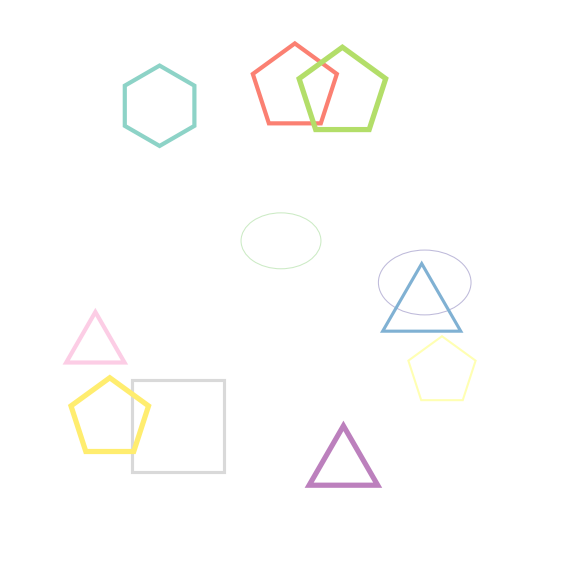[{"shape": "hexagon", "thickness": 2, "radius": 0.35, "center": [0.276, 0.816]}, {"shape": "pentagon", "thickness": 1, "radius": 0.31, "center": [0.765, 0.356]}, {"shape": "oval", "thickness": 0.5, "radius": 0.4, "center": [0.735, 0.51]}, {"shape": "pentagon", "thickness": 2, "radius": 0.38, "center": [0.511, 0.847]}, {"shape": "triangle", "thickness": 1.5, "radius": 0.39, "center": [0.73, 0.465]}, {"shape": "pentagon", "thickness": 2.5, "radius": 0.39, "center": [0.593, 0.839]}, {"shape": "triangle", "thickness": 2, "radius": 0.29, "center": [0.165, 0.401]}, {"shape": "square", "thickness": 1.5, "radius": 0.4, "center": [0.308, 0.262]}, {"shape": "triangle", "thickness": 2.5, "radius": 0.34, "center": [0.595, 0.193]}, {"shape": "oval", "thickness": 0.5, "radius": 0.35, "center": [0.487, 0.582]}, {"shape": "pentagon", "thickness": 2.5, "radius": 0.35, "center": [0.19, 0.274]}]